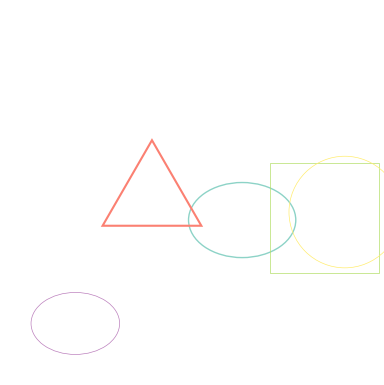[{"shape": "oval", "thickness": 1, "radius": 0.7, "center": [0.629, 0.428]}, {"shape": "triangle", "thickness": 1.5, "radius": 0.74, "center": [0.395, 0.488]}, {"shape": "square", "thickness": 0.5, "radius": 0.71, "center": [0.843, 0.434]}, {"shape": "oval", "thickness": 0.5, "radius": 0.58, "center": [0.196, 0.16]}, {"shape": "circle", "thickness": 0.5, "radius": 0.72, "center": [0.896, 0.449]}]